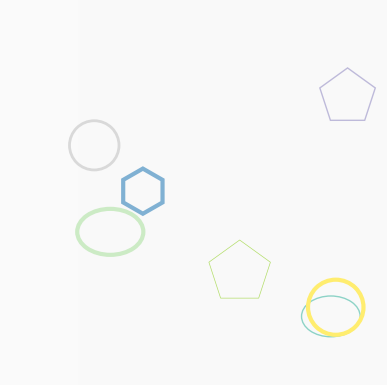[{"shape": "oval", "thickness": 1, "radius": 0.38, "center": [0.854, 0.178]}, {"shape": "pentagon", "thickness": 1, "radius": 0.38, "center": [0.897, 0.748]}, {"shape": "hexagon", "thickness": 3, "radius": 0.29, "center": [0.369, 0.503]}, {"shape": "pentagon", "thickness": 0.5, "radius": 0.42, "center": [0.618, 0.293]}, {"shape": "circle", "thickness": 2, "radius": 0.32, "center": [0.243, 0.622]}, {"shape": "oval", "thickness": 3, "radius": 0.43, "center": [0.285, 0.398]}, {"shape": "circle", "thickness": 3, "radius": 0.36, "center": [0.866, 0.202]}]